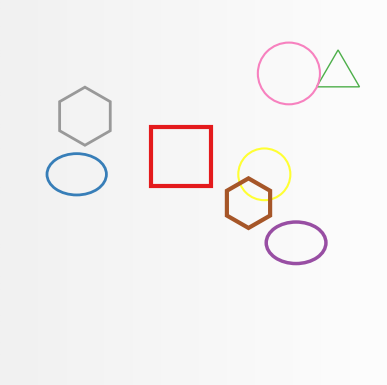[{"shape": "square", "thickness": 3, "radius": 0.39, "center": [0.467, 0.593]}, {"shape": "oval", "thickness": 2, "radius": 0.38, "center": [0.198, 0.547]}, {"shape": "triangle", "thickness": 1, "radius": 0.32, "center": [0.872, 0.806]}, {"shape": "oval", "thickness": 2.5, "radius": 0.39, "center": [0.764, 0.369]}, {"shape": "circle", "thickness": 1.5, "radius": 0.34, "center": [0.682, 0.547]}, {"shape": "hexagon", "thickness": 3, "radius": 0.32, "center": [0.641, 0.472]}, {"shape": "circle", "thickness": 1.5, "radius": 0.4, "center": [0.746, 0.809]}, {"shape": "hexagon", "thickness": 2, "radius": 0.38, "center": [0.219, 0.698]}]